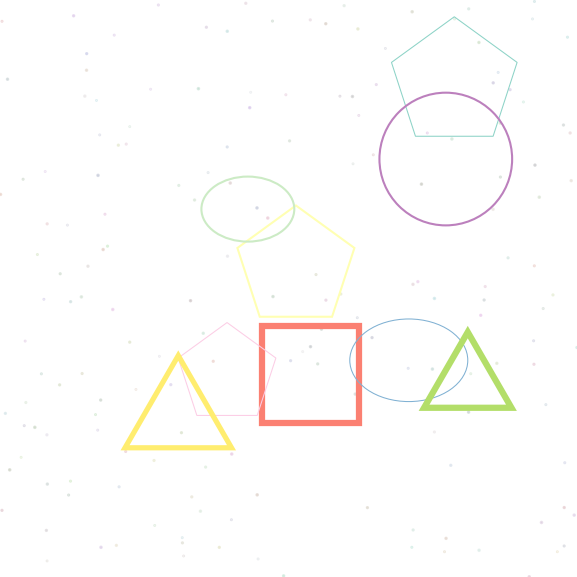[{"shape": "pentagon", "thickness": 0.5, "radius": 0.57, "center": [0.787, 0.856]}, {"shape": "pentagon", "thickness": 1, "radius": 0.53, "center": [0.512, 0.537]}, {"shape": "square", "thickness": 3, "radius": 0.42, "center": [0.538, 0.351]}, {"shape": "oval", "thickness": 0.5, "radius": 0.51, "center": [0.708, 0.375]}, {"shape": "triangle", "thickness": 3, "radius": 0.44, "center": [0.81, 0.337]}, {"shape": "pentagon", "thickness": 0.5, "radius": 0.44, "center": [0.393, 0.352]}, {"shape": "circle", "thickness": 1, "radius": 0.57, "center": [0.772, 0.724]}, {"shape": "oval", "thickness": 1, "radius": 0.4, "center": [0.429, 0.637]}, {"shape": "triangle", "thickness": 2.5, "radius": 0.53, "center": [0.309, 0.277]}]